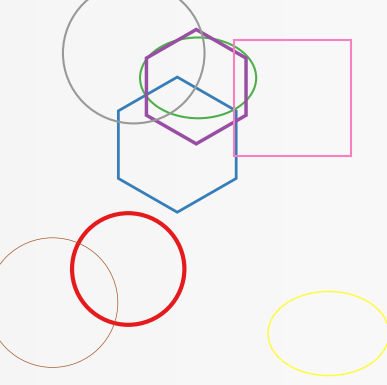[{"shape": "circle", "thickness": 3, "radius": 0.72, "center": [0.331, 0.301]}, {"shape": "hexagon", "thickness": 2, "radius": 0.88, "center": [0.457, 0.624]}, {"shape": "oval", "thickness": 1.5, "radius": 0.75, "center": [0.511, 0.798]}, {"shape": "hexagon", "thickness": 2.5, "radius": 0.74, "center": [0.506, 0.775]}, {"shape": "oval", "thickness": 1, "radius": 0.78, "center": [0.848, 0.134]}, {"shape": "circle", "thickness": 0.5, "radius": 0.84, "center": [0.136, 0.214]}, {"shape": "square", "thickness": 1.5, "radius": 0.75, "center": [0.756, 0.745]}, {"shape": "circle", "thickness": 1.5, "radius": 0.91, "center": [0.345, 0.862]}]